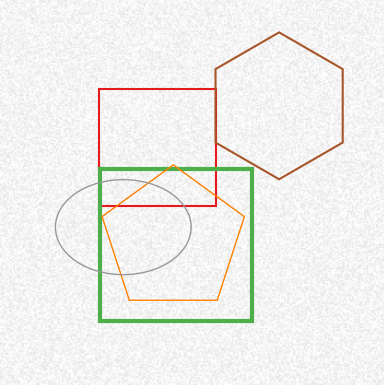[{"shape": "square", "thickness": 1.5, "radius": 0.76, "center": [0.409, 0.618]}, {"shape": "square", "thickness": 3, "radius": 0.99, "center": [0.458, 0.364]}, {"shape": "pentagon", "thickness": 1, "radius": 0.97, "center": [0.45, 0.377]}, {"shape": "hexagon", "thickness": 1.5, "radius": 0.95, "center": [0.725, 0.725]}, {"shape": "oval", "thickness": 1, "radius": 0.88, "center": [0.32, 0.41]}]